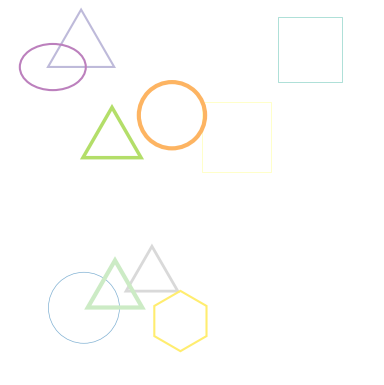[{"shape": "square", "thickness": 0.5, "radius": 0.42, "center": [0.805, 0.871]}, {"shape": "square", "thickness": 0.5, "radius": 0.45, "center": [0.614, 0.644]}, {"shape": "triangle", "thickness": 1.5, "radius": 0.5, "center": [0.211, 0.876]}, {"shape": "circle", "thickness": 0.5, "radius": 0.46, "center": [0.218, 0.201]}, {"shape": "circle", "thickness": 3, "radius": 0.43, "center": [0.447, 0.701]}, {"shape": "triangle", "thickness": 2.5, "radius": 0.44, "center": [0.291, 0.634]}, {"shape": "triangle", "thickness": 2, "radius": 0.39, "center": [0.395, 0.283]}, {"shape": "oval", "thickness": 1.5, "radius": 0.43, "center": [0.137, 0.826]}, {"shape": "triangle", "thickness": 3, "radius": 0.41, "center": [0.299, 0.242]}, {"shape": "hexagon", "thickness": 1.5, "radius": 0.39, "center": [0.469, 0.166]}]